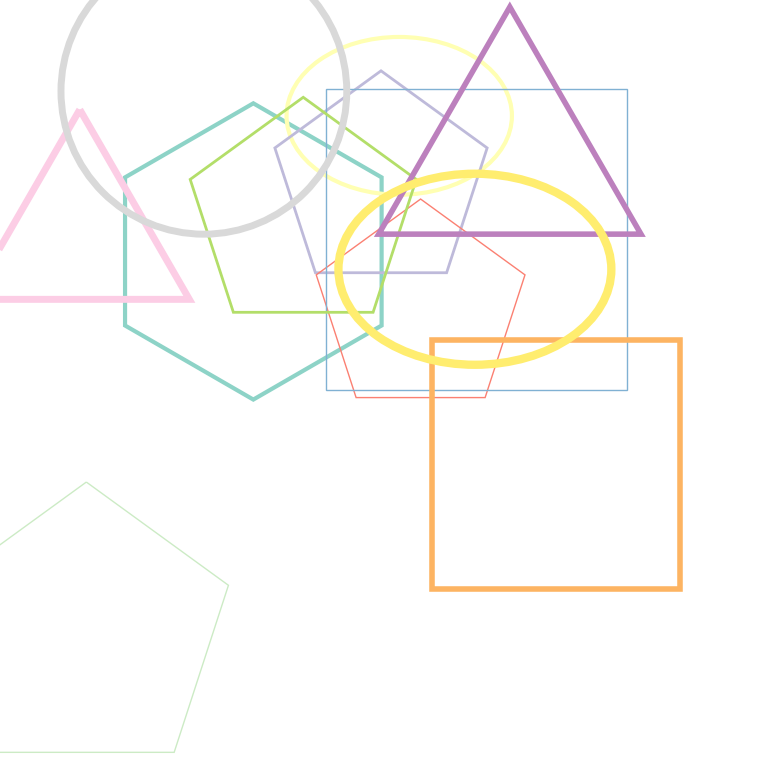[{"shape": "hexagon", "thickness": 1.5, "radius": 0.96, "center": [0.329, 0.673]}, {"shape": "oval", "thickness": 1.5, "radius": 0.73, "center": [0.518, 0.85]}, {"shape": "pentagon", "thickness": 1, "radius": 0.72, "center": [0.495, 0.763]}, {"shape": "pentagon", "thickness": 0.5, "radius": 0.71, "center": [0.546, 0.599]}, {"shape": "square", "thickness": 0.5, "radius": 0.98, "center": [0.619, 0.689]}, {"shape": "square", "thickness": 2, "radius": 0.81, "center": [0.722, 0.397]}, {"shape": "pentagon", "thickness": 1, "radius": 0.77, "center": [0.394, 0.719]}, {"shape": "triangle", "thickness": 2.5, "radius": 0.82, "center": [0.104, 0.693]}, {"shape": "circle", "thickness": 2.5, "radius": 0.93, "center": [0.265, 0.881]}, {"shape": "triangle", "thickness": 2, "radius": 0.98, "center": [0.662, 0.794]}, {"shape": "pentagon", "thickness": 0.5, "radius": 0.97, "center": [0.112, 0.18]}, {"shape": "oval", "thickness": 3, "radius": 0.89, "center": [0.617, 0.65]}]